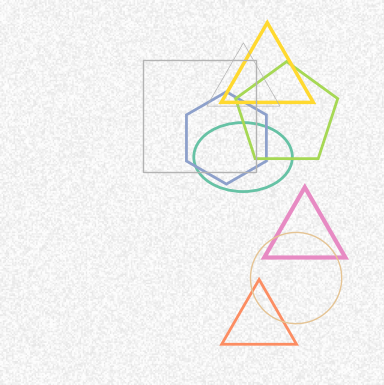[{"shape": "oval", "thickness": 2, "radius": 0.64, "center": [0.631, 0.592]}, {"shape": "triangle", "thickness": 2, "radius": 0.56, "center": [0.673, 0.162]}, {"shape": "hexagon", "thickness": 2, "radius": 0.6, "center": [0.588, 0.642]}, {"shape": "triangle", "thickness": 3, "radius": 0.61, "center": [0.792, 0.392]}, {"shape": "pentagon", "thickness": 2, "radius": 0.7, "center": [0.745, 0.701]}, {"shape": "triangle", "thickness": 2.5, "radius": 0.69, "center": [0.694, 0.803]}, {"shape": "circle", "thickness": 1, "radius": 0.59, "center": [0.769, 0.278]}, {"shape": "triangle", "thickness": 0.5, "radius": 0.55, "center": [0.632, 0.779]}, {"shape": "square", "thickness": 1, "radius": 0.73, "center": [0.518, 0.7]}]